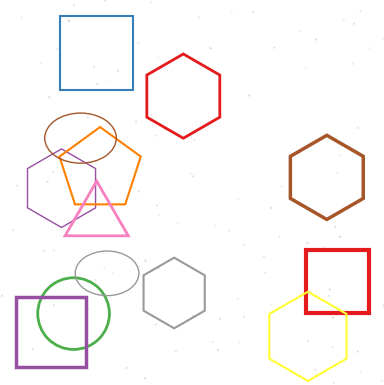[{"shape": "square", "thickness": 3, "radius": 0.41, "center": [0.876, 0.27]}, {"shape": "hexagon", "thickness": 2, "radius": 0.55, "center": [0.476, 0.75]}, {"shape": "square", "thickness": 1.5, "radius": 0.48, "center": [0.251, 0.862]}, {"shape": "circle", "thickness": 2, "radius": 0.47, "center": [0.191, 0.185]}, {"shape": "square", "thickness": 2.5, "radius": 0.45, "center": [0.133, 0.138]}, {"shape": "hexagon", "thickness": 1, "radius": 0.51, "center": [0.16, 0.511]}, {"shape": "pentagon", "thickness": 1.5, "radius": 0.56, "center": [0.26, 0.559]}, {"shape": "hexagon", "thickness": 1.5, "radius": 0.58, "center": [0.8, 0.126]}, {"shape": "oval", "thickness": 1, "radius": 0.46, "center": [0.209, 0.641]}, {"shape": "hexagon", "thickness": 2.5, "radius": 0.55, "center": [0.849, 0.539]}, {"shape": "triangle", "thickness": 2, "radius": 0.47, "center": [0.251, 0.435]}, {"shape": "hexagon", "thickness": 1.5, "radius": 0.46, "center": [0.452, 0.239]}, {"shape": "oval", "thickness": 1, "radius": 0.41, "center": [0.278, 0.29]}]